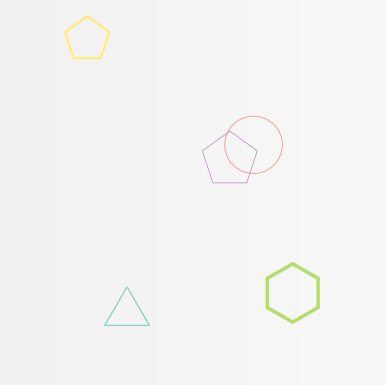[{"shape": "triangle", "thickness": 1, "radius": 0.33, "center": [0.328, 0.188]}, {"shape": "circle", "thickness": 0.5, "radius": 0.37, "center": [0.654, 0.624]}, {"shape": "hexagon", "thickness": 2.5, "radius": 0.38, "center": [0.755, 0.239]}, {"shape": "pentagon", "thickness": 0.5, "radius": 0.37, "center": [0.593, 0.585]}, {"shape": "pentagon", "thickness": 1.5, "radius": 0.3, "center": [0.225, 0.898]}]